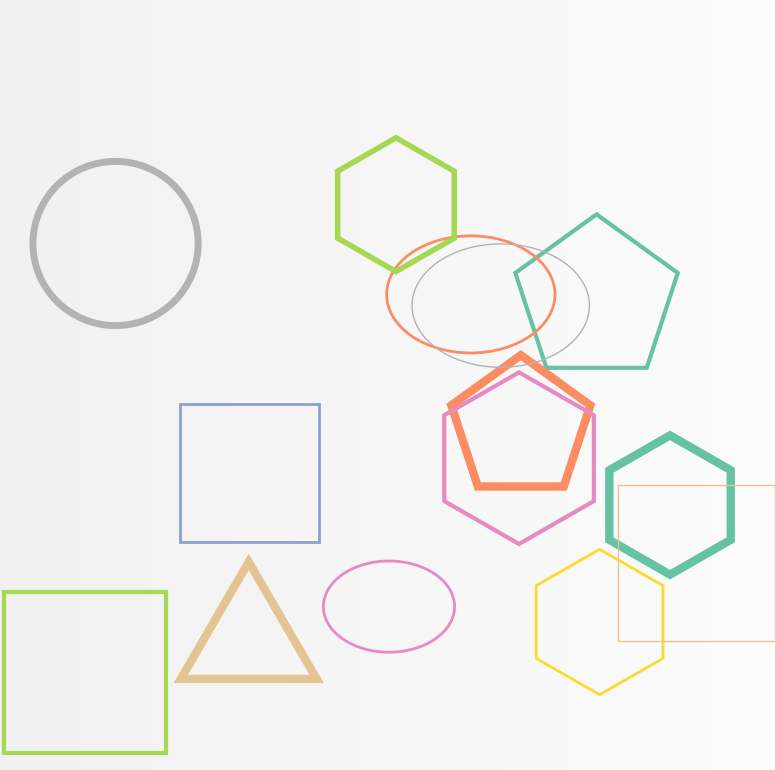[{"shape": "pentagon", "thickness": 1.5, "radius": 0.55, "center": [0.77, 0.611]}, {"shape": "hexagon", "thickness": 3, "radius": 0.45, "center": [0.865, 0.344]}, {"shape": "pentagon", "thickness": 3, "radius": 0.47, "center": [0.672, 0.444]}, {"shape": "oval", "thickness": 1, "radius": 0.54, "center": [0.608, 0.618]}, {"shape": "square", "thickness": 1, "radius": 0.45, "center": [0.322, 0.386]}, {"shape": "hexagon", "thickness": 1.5, "radius": 0.56, "center": [0.67, 0.405]}, {"shape": "oval", "thickness": 1, "radius": 0.42, "center": [0.502, 0.212]}, {"shape": "square", "thickness": 1.5, "radius": 0.52, "center": [0.11, 0.126]}, {"shape": "hexagon", "thickness": 2, "radius": 0.43, "center": [0.511, 0.734]}, {"shape": "hexagon", "thickness": 1, "radius": 0.47, "center": [0.774, 0.192]}, {"shape": "square", "thickness": 0.5, "radius": 0.51, "center": [0.899, 0.269]}, {"shape": "triangle", "thickness": 3, "radius": 0.51, "center": [0.321, 0.169]}, {"shape": "circle", "thickness": 2.5, "radius": 0.53, "center": [0.149, 0.684]}, {"shape": "oval", "thickness": 0.5, "radius": 0.57, "center": [0.646, 0.603]}]